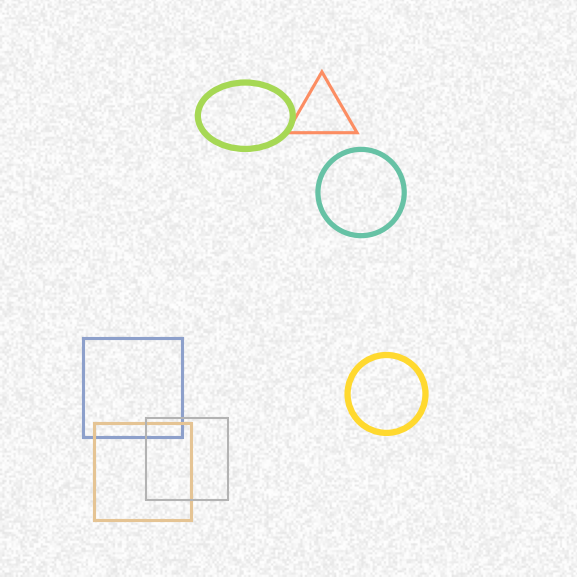[{"shape": "circle", "thickness": 2.5, "radius": 0.37, "center": [0.625, 0.666]}, {"shape": "triangle", "thickness": 1.5, "radius": 0.35, "center": [0.557, 0.804]}, {"shape": "square", "thickness": 1.5, "radius": 0.43, "center": [0.229, 0.328]}, {"shape": "oval", "thickness": 3, "radius": 0.41, "center": [0.425, 0.799]}, {"shape": "circle", "thickness": 3, "radius": 0.34, "center": [0.669, 0.317]}, {"shape": "square", "thickness": 1.5, "radius": 0.42, "center": [0.247, 0.182]}, {"shape": "square", "thickness": 1, "radius": 0.36, "center": [0.324, 0.205]}]